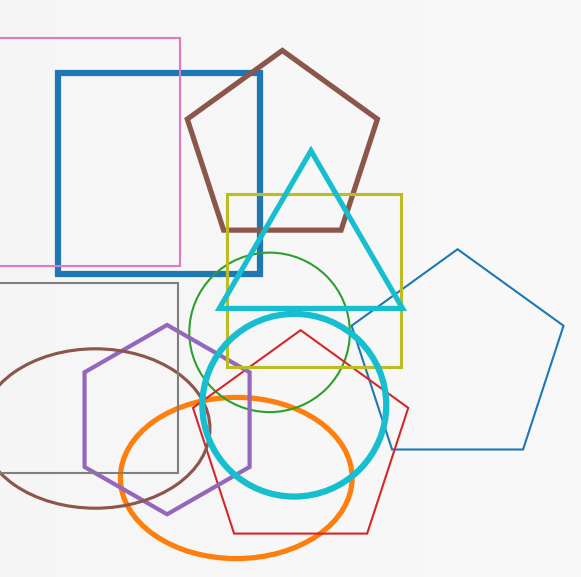[{"shape": "pentagon", "thickness": 1, "radius": 0.96, "center": [0.787, 0.376]}, {"shape": "square", "thickness": 3, "radius": 0.87, "center": [0.274, 0.699]}, {"shape": "oval", "thickness": 2.5, "radius": 1.0, "center": [0.406, 0.171]}, {"shape": "circle", "thickness": 1, "radius": 0.69, "center": [0.464, 0.424]}, {"shape": "pentagon", "thickness": 1, "radius": 0.97, "center": [0.517, 0.233]}, {"shape": "hexagon", "thickness": 2, "radius": 0.82, "center": [0.287, 0.273]}, {"shape": "oval", "thickness": 1.5, "radius": 0.99, "center": [0.164, 0.257]}, {"shape": "pentagon", "thickness": 2.5, "radius": 0.86, "center": [0.486, 0.74]}, {"shape": "square", "thickness": 1, "radius": 0.99, "center": [0.112, 0.735]}, {"shape": "square", "thickness": 1, "radius": 0.82, "center": [0.141, 0.345]}, {"shape": "square", "thickness": 1.5, "radius": 0.75, "center": [0.54, 0.514]}, {"shape": "circle", "thickness": 3, "radius": 0.79, "center": [0.506, 0.297]}, {"shape": "triangle", "thickness": 2.5, "radius": 0.91, "center": [0.535, 0.556]}]